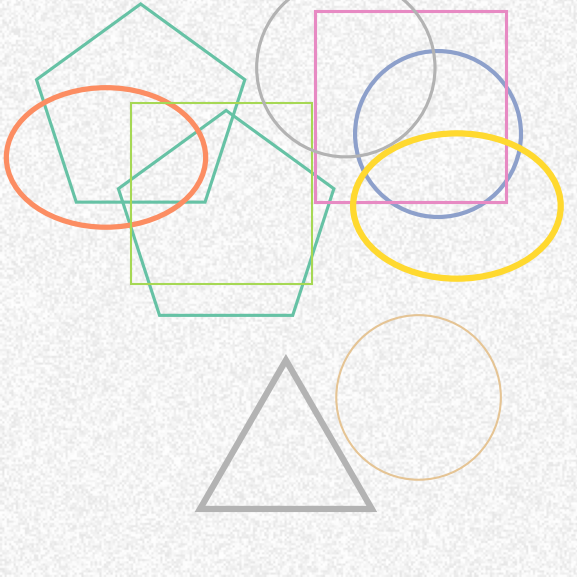[{"shape": "pentagon", "thickness": 1.5, "radius": 0.98, "center": [0.392, 0.612]}, {"shape": "pentagon", "thickness": 1.5, "radius": 0.95, "center": [0.244, 0.803]}, {"shape": "oval", "thickness": 2.5, "radius": 0.86, "center": [0.184, 0.727]}, {"shape": "circle", "thickness": 2, "radius": 0.72, "center": [0.758, 0.767]}, {"shape": "square", "thickness": 1.5, "radius": 0.83, "center": [0.711, 0.814]}, {"shape": "square", "thickness": 1, "radius": 0.78, "center": [0.384, 0.664]}, {"shape": "oval", "thickness": 3, "radius": 0.9, "center": [0.791, 0.642]}, {"shape": "circle", "thickness": 1, "radius": 0.71, "center": [0.725, 0.311]}, {"shape": "circle", "thickness": 1.5, "radius": 0.77, "center": [0.599, 0.882]}, {"shape": "triangle", "thickness": 3, "radius": 0.86, "center": [0.495, 0.204]}]